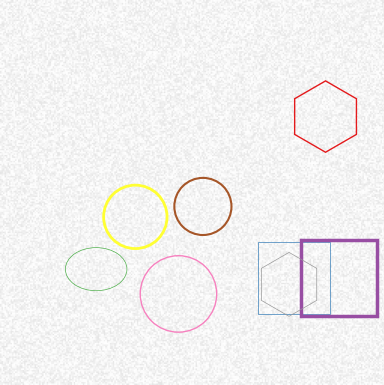[{"shape": "hexagon", "thickness": 1, "radius": 0.46, "center": [0.846, 0.697]}, {"shape": "square", "thickness": 0.5, "radius": 0.47, "center": [0.765, 0.277]}, {"shape": "oval", "thickness": 0.5, "radius": 0.4, "center": [0.25, 0.301]}, {"shape": "square", "thickness": 2.5, "radius": 0.49, "center": [0.88, 0.277]}, {"shape": "circle", "thickness": 2, "radius": 0.41, "center": [0.352, 0.437]}, {"shape": "circle", "thickness": 1.5, "radius": 0.37, "center": [0.527, 0.464]}, {"shape": "circle", "thickness": 1, "radius": 0.5, "center": [0.464, 0.237]}, {"shape": "hexagon", "thickness": 0.5, "radius": 0.42, "center": [0.751, 0.261]}]